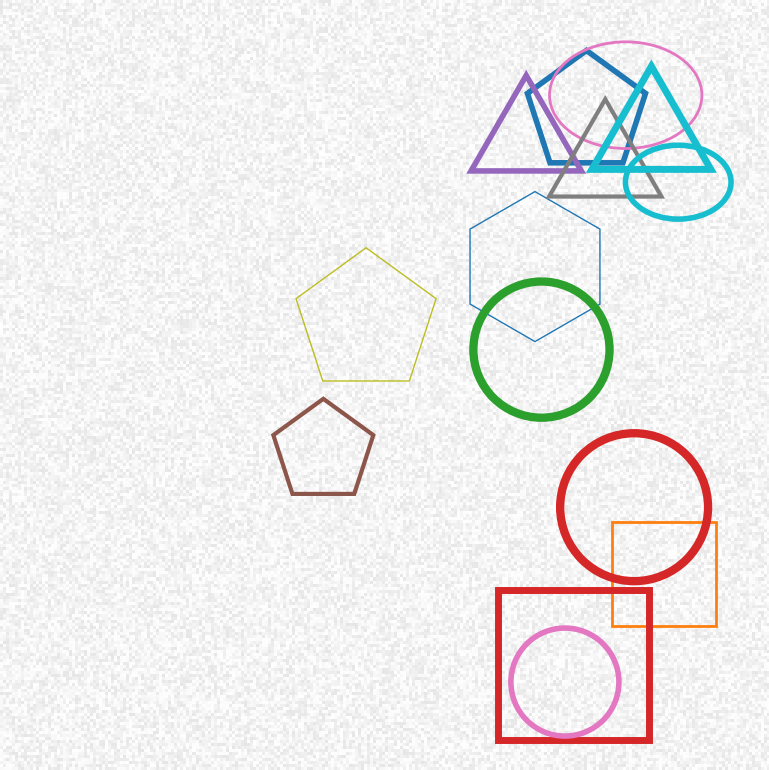[{"shape": "pentagon", "thickness": 2, "radius": 0.4, "center": [0.762, 0.854]}, {"shape": "hexagon", "thickness": 0.5, "radius": 0.49, "center": [0.695, 0.654]}, {"shape": "square", "thickness": 1, "radius": 0.34, "center": [0.863, 0.255]}, {"shape": "circle", "thickness": 3, "radius": 0.44, "center": [0.703, 0.546]}, {"shape": "square", "thickness": 2.5, "radius": 0.49, "center": [0.745, 0.136]}, {"shape": "circle", "thickness": 3, "radius": 0.48, "center": [0.824, 0.341]}, {"shape": "triangle", "thickness": 2, "radius": 0.41, "center": [0.683, 0.819]}, {"shape": "pentagon", "thickness": 1.5, "radius": 0.34, "center": [0.42, 0.414]}, {"shape": "oval", "thickness": 1, "radius": 0.49, "center": [0.813, 0.876]}, {"shape": "circle", "thickness": 2, "radius": 0.35, "center": [0.734, 0.114]}, {"shape": "triangle", "thickness": 1.5, "radius": 0.42, "center": [0.786, 0.787]}, {"shape": "pentagon", "thickness": 0.5, "radius": 0.48, "center": [0.475, 0.583]}, {"shape": "triangle", "thickness": 2.5, "radius": 0.45, "center": [0.846, 0.825]}, {"shape": "oval", "thickness": 2, "radius": 0.34, "center": [0.881, 0.763]}]